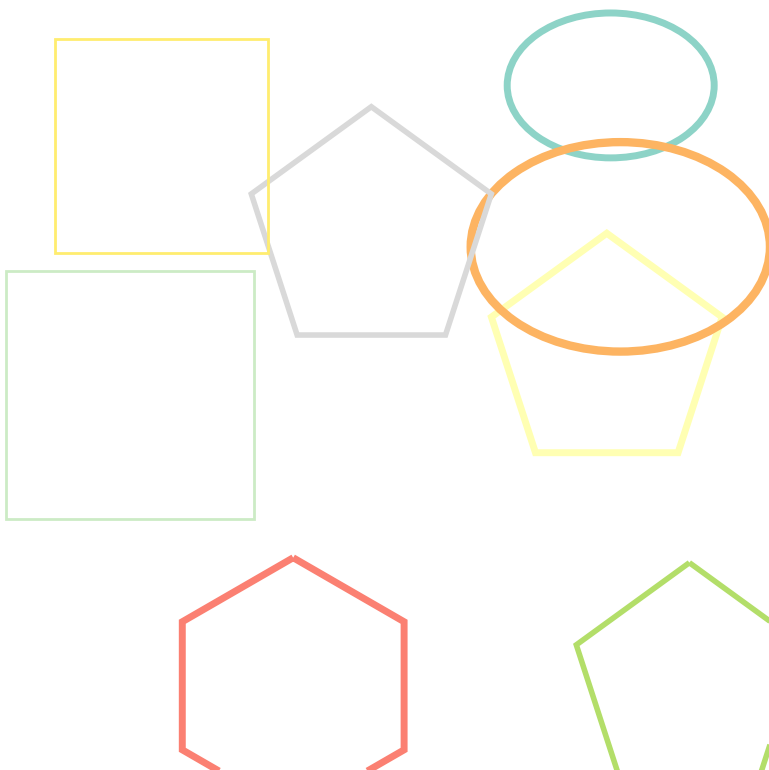[{"shape": "oval", "thickness": 2.5, "radius": 0.67, "center": [0.793, 0.889]}, {"shape": "pentagon", "thickness": 2.5, "radius": 0.79, "center": [0.788, 0.54]}, {"shape": "hexagon", "thickness": 2.5, "radius": 0.83, "center": [0.381, 0.109]}, {"shape": "oval", "thickness": 3, "radius": 0.97, "center": [0.806, 0.679]}, {"shape": "pentagon", "thickness": 2, "radius": 0.77, "center": [0.895, 0.115]}, {"shape": "pentagon", "thickness": 2, "radius": 0.82, "center": [0.482, 0.698]}, {"shape": "square", "thickness": 1, "radius": 0.8, "center": [0.169, 0.487]}, {"shape": "square", "thickness": 1, "radius": 0.69, "center": [0.21, 0.81]}]